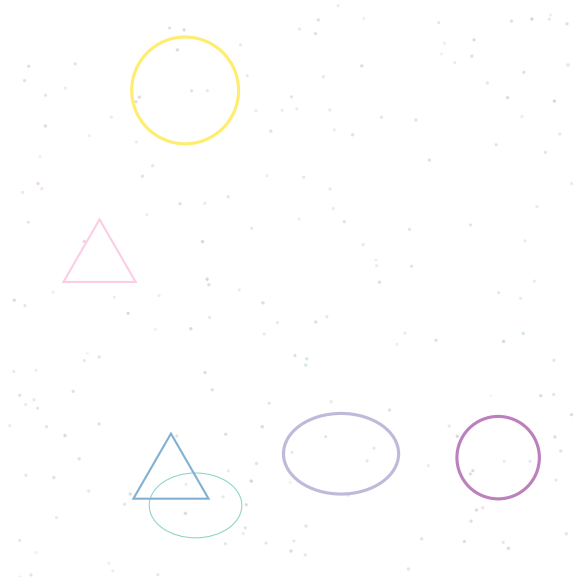[{"shape": "oval", "thickness": 0.5, "radius": 0.4, "center": [0.339, 0.124]}, {"shape": "oval", "thickness": 1.5, "radius": 0.5, "center": [0.591, 0.213]}, {"shape": "triangle", "thickness": 1, "radius": 0.38, "center": [0.296, 0.173]}, {"shape": "triangle", "thickness": 1, "radius": 0.36, "center": [0.172, 0.547]}, {"shape": "circle", "thickness": 1.5, "radius": 0.36, "center": [0.863, 0.207]}, {"shape": "circle", "thickness": 1.5, "radius": 0.46, "center": [0.321, 0.843]}]